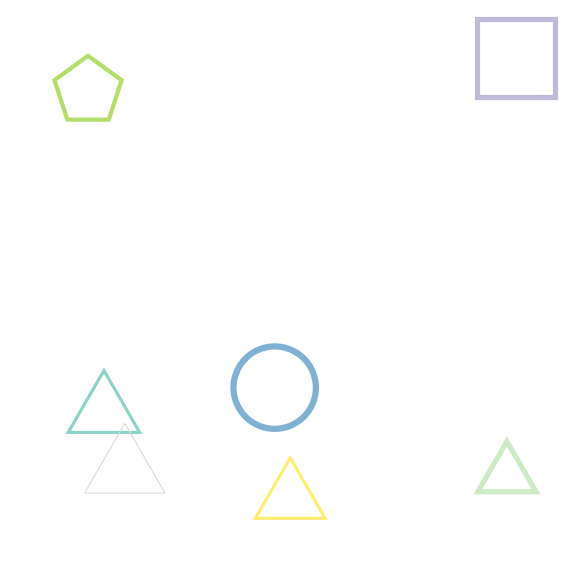[{"shape": "triangle", "thickness": 1.5, "radius": 0.36, "center": [0.18, 0.286]}, {"shape": "square", "thickness": 2.5, "radius": 0.34, "center": [0.893, 0.899]}, {"shape": "circle", "thickness": 3, "radius": 0.36, "center": [0.476, 0.328]}, {"shape": "pentagon", "thickness": 2, "radius": 0.31, "center": [0.152, 0.841]}, {"shape": "triangle", "thickness": 0.5, "radius": 0.4, "center": [0.216, 0.186]}, {"shape": "triangle", "thickness": 2.5, "radius": 0.29, "center": [0.878, 0.177]}, {"shape": "triangle", "thickness": 1.5, "radius": 0.35, "center": [0.503, 0.137]}]